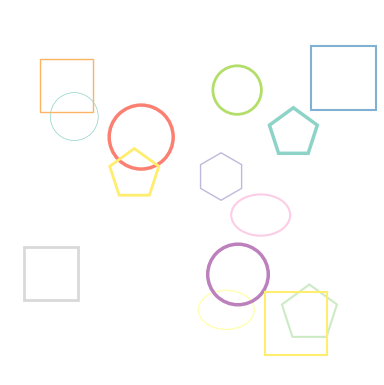[{"shape": "circle", "thickness": 0.5, "radius": 0.31, "center": [0.193, 0.697]}, {"shape": "pentagon", "thickness": 2.5, "radius": 0.33, "center": [0.762, 0.655]}, {"shape": "oval", "thickness": 1, "radius": 0.36, "center": [0.588, 0.195]}, {"shape": "hexagon", "thickness": 1, "radius": 0.31, "center": [0.574, 0.542]}, {"shape": "circle", "thickness": 2.5, "radius": 0.42, "center": [0.367, 0.644]}, {"shape": "square", "thickness": 1.5, "radius": 0.42, "center": [0.893, 0.797]}, {"shape": "square", "thickness": 1, "radius": 0.34, "center": [0.173, 0.777]}, {"shape": "circle", "thickness": 2, "radius": 0.32, "center": [0.616, 0.766]}, {"shape": "oval", "thickness": 1.5, "radius": 0.38, "center": [0.677, 0.441]}, {"shape": "square", "thickness": 2, "radius": 0.35, "center": [0.132, 0.29]}, {"shape": "circle", "thickness": 2.5, "radius": 0.39, "center": [0.618, 0.287]}, {"shape": "pentagon", "thickness": 1.5, "radius": 0.38, "center": [0.804, 0.186]}, {"shape": "pentagon", "thickness": 2, "radius": 0.34, "center": [0.349, 0.547]}, {"shape": "square", "thickness": 1.5, "radius": 0.41, "center": [0.769, 0.159]}]